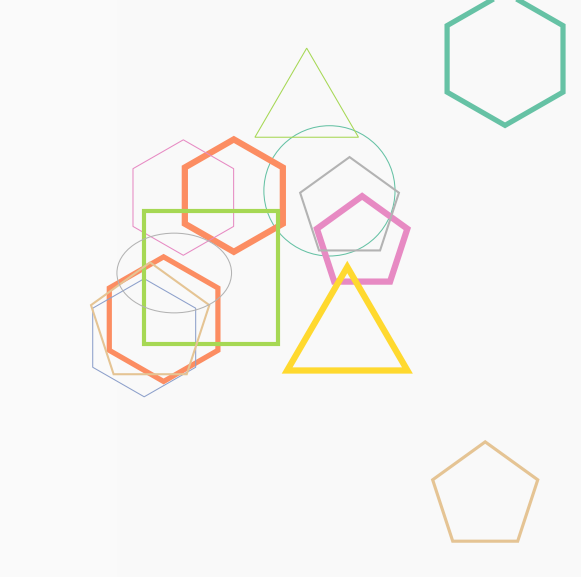[{"shape": "hexagon", "thickness": 2.5, "radius": 0.58, "center": [0.869, 0.897]}, {"shape": "circle", "thickness": 0.5, "radius": 0.56, "center": [0.567, 0.669]}, {"shape": "hexagon", "thickness": 3, "radius": 0.49, "center": [0.402, 0.66]}, {"shape": "hexagon", "thickness": 2.5, "radius": 0.54, "center": [0.281, 0.446]}, {"shape": "hexagon", "thickness": 0.5, "radius": 0.51, "center": [0.248, 0.414]}, {"shape": "hexagon", "thickness": 0.5, "radius": 0.5, "center": [0.315, 0.657]}, {"shape": "pentagon", "thickness": 3, "radius": 0.41, "center": [0.623, 0.578]}, {"shape": "square", "thickness": 2, "radius": 0.58, "center": [0.362, 0.518]}, {"shape": "triangle", "thickness": 0.5, "radius": 0.51, "center": [0.528, 0.813]}, {"shape": "triangle", "thickness": 3, "radius": 0.6, "center": [0.597, 0.417]}, {"shape": "pentagon", "thickness": 1, "radius": 0.54, "center": [0.258, 0.438]}, {"shape": "pentagon", "thickness": 1.5, "radius": 0.48, "center": [0.835, 0.139]}, {"shape": "oval", "thickness": 0.5, "radius": 0.49, "center": [0.3, 0.526]}, {"shape": "pentagon", "thickness": 1, "radius": 0.45, "center": [0.601, 0.638]}]